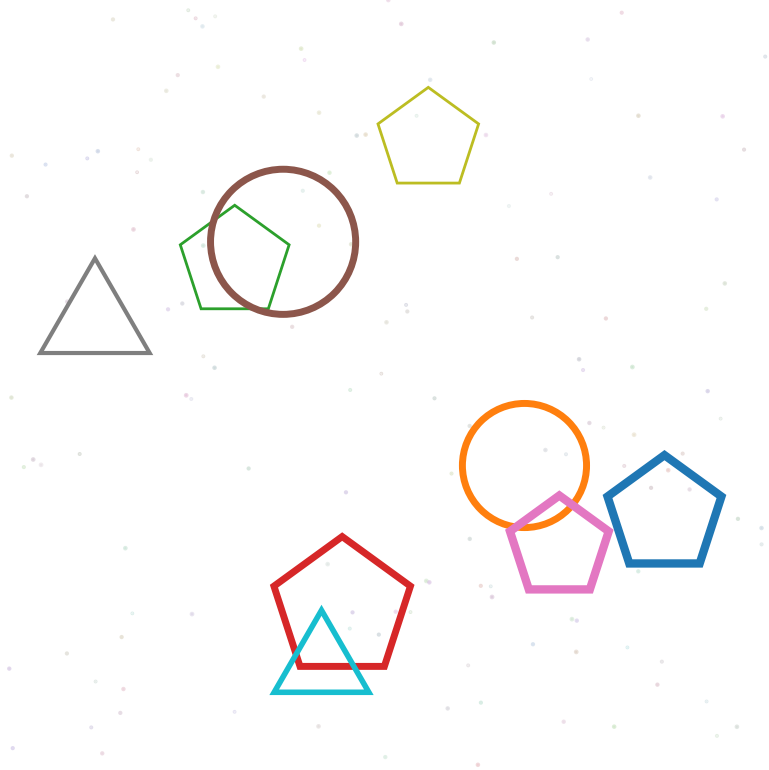[{"shape": "pentagon", "thickness": 3, "radius": 0.39, "center": [0.863, 0.331]}, {"shape": "circle", "thickness": 2.5, "radius": 0.4, "center": [0.681, 0.395]}, {"shape": "pentagon", "thickness": 1, "radius": 0.37, "center": [0.305, 0.659]}, {"shape": "pentagon", "thickness": 2.5, "radius": 0.47, "center": [0.444, 0.21]}, {"shape": "circle", "thickness": 2.5, "radius": 0.47, "center": [0.368, 0.686]}, {"shape": "pentagon", "thickness": 3, "radius": 0.34, "center": [0.726, 0.289]}, {"shape": "triangle", "thickness": 1.5, "radius": 0.41, "center": [0.123, 0.583]}, {"shape": "pentagon", "thickness": 1, "radius": 0.34, "center": [0.556, 0.818]}, {"shape": "triangle", "thickness": 2, "radius": 0.35, "center": [0.418, 0.136]}]